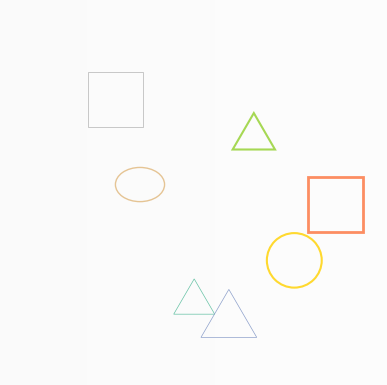[{"shape": "triangle", "thickness": 0.5, "radius": 0.31, "center": [0.501, 0.214]}, {"shape": "square", "thickness": 2, "radius": 0.36, "center": [0.866, 0.47]}, {"shape": "triangle", "thickness": 0.5, "radius": 0.42, "center": [0.591, 0.165]}, {"shape": "triangle", "thickness": 1.5, "radius": 0.32, "center": [0.655, 0.643]}, {"shape": "circle", "thickness": 1.5, "radius": 0.35, "center": [0.759, 0.324]}, {"shape": "oval", "thickness": 1, "radius": 0.32, "center": [0.361, 0.521]}, {"shape": "square", "thickness": 0.5, "radius": 0.35, "center": [0.299, 0.741]}]